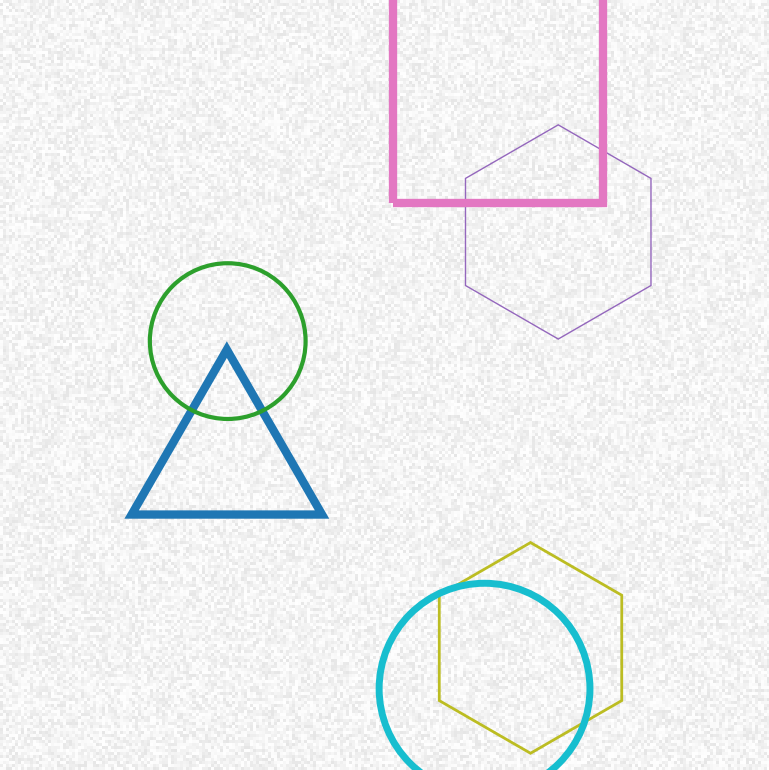[{"shape": "triangle", "thickness": 3, "radius": 0.71, "center": [0.295, 0.403]}, {"shape": "circle", "thickness": 1.5, "radius": 0.51, "center": [0.296, 0.557]}, {"shape": "hexagon", "thickness": 0.5, "radius": 0.7, "center": [0.725, 0.699]}, {"shape": "square", "thickness": 3, "radius": 0.68, "center": [0.647, 0.873]}, {"shape": "hexagon", "thickness": 1, "radius": 0.68, "center": [0.689, 0.159]}, {"shape": "circle", "thickness": 2.5, "radius": 0.68, "center": [0.629, 0.106]}]